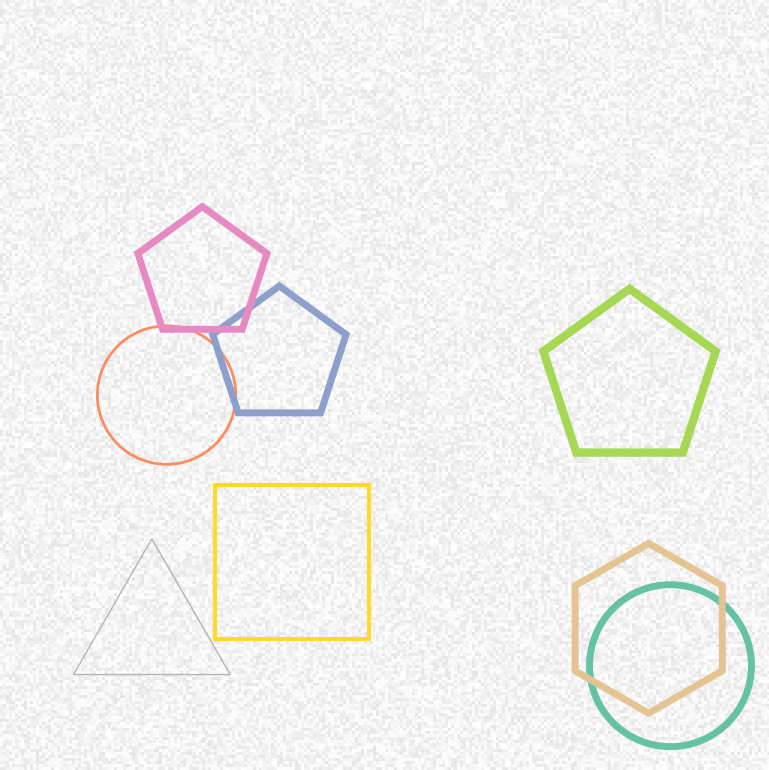[{"shape": "circle", "thickness": 2.5, "radius": 0.53, "center": [0.871, 0.136]}, {"shape": "circle", "thickness": 1, "radius": 0.45, "center": [0.216, 0.487]}, {"shape": "pentagon", "thickness": 2.5, "radius": 0.46, "center": [0.363, 0.537]}, {"shape": "pentagon", "thickness": 2.5, "radius": 0.44, "center": [0.263, 0.644]}, {"shape": "pentagon", "thickness": 3, "radius": 0.59, "center": [0.818, 0.507]}, {"shape": "square", "thickness": 1.5, "radius": 0.5, "center": [0.379, 0.27]}, {"shape": "hexagon", "thickness": 2.5, "radius": 0.55, "center": [0.842, 0.184]}, {"shape": "triangle", "thickness": 0.5, "radius": 0.59, "center": [0.197, 0.183]}]